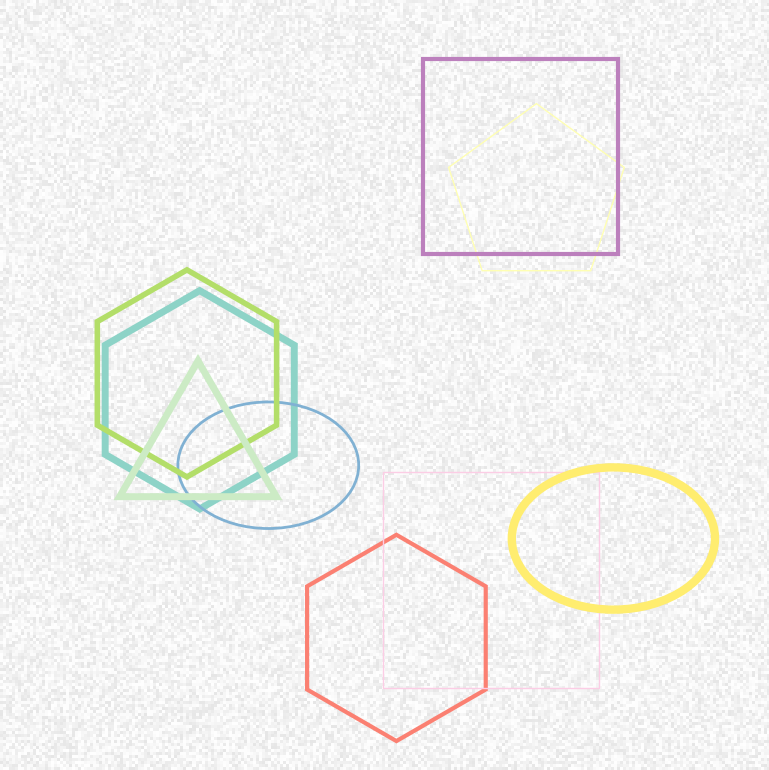[{"shape": "hexagon", "thickness": 2.5, "radius": 0.71, "center": [0.259, 0.481]}, {"shape": "pentagon", "thickness": 0.5, "radius": 0.6, "center": [0.697, 0.745]}, {"shape": "hexagon", "thickness": 1.5, "radius": 0.67, "center": [0.515, 0.172]}, {"shape": "oval", "thickness": 1, "radius": 0.59, "center": [0.348, 0.396]}, {"shape": "hexagon", "thickness": 2, "radius": 0.67, "center": [0.243, 0.515]}, {"shape": "square", "thickness": 0.5, "radius": 0.7, "center": [0.638, 0.246]}, {"shape": "square", "thickness": 1.5, "radius": 0.63, "center": [0.676, 0.797]}, {"shape": "triangle", "thickness": 2.5, "radius": 0.59, "center": [0.257, 0.414]}, {"shape": "oval", "thickness": 3, "radius": 0.66, "center": [0.797, 0.301]}]